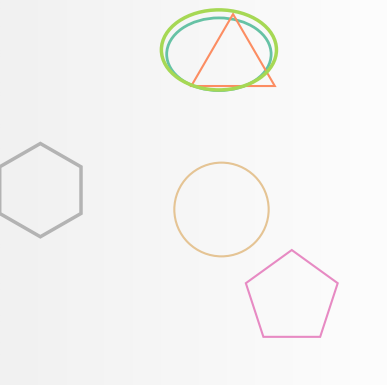[{"shape": "oval", "thickness": 2, "radius": 0.67, "center": [0.565, 0.859]}, {"shape": "triangle", "thickness": 1.5, "radius": 0.62, "center": [0.601, 0.839]}, {"shape": "pentagon", "thickness": 1.5, "radius": 0.62, "center": [0.753, 0.226]}, {"shape": "oval", "thickness": 2.5, "radius": 0.74, "center": [0.565, 0.87]}, {"shape": "circle", "thickness": 1.5, "radius": 0.61, "center": [0.572, 0.456]}, {"shape": "hexagon", "thickness": 2.5, "radius": 0.61, "center": [0.104, 0.506]}]